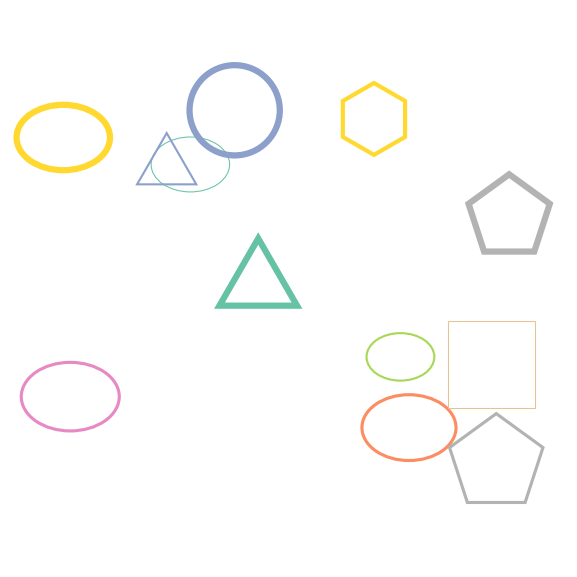[{"shape": "triangle", "thickness": 3, "radius": 0.39, "center": [0.447, 0.509]}, {"shape": "oval", "thickness": 0.5, "radius": 0.34, "center": [0.33, 0.714]}, {"shape": "oval", "thickness": 1.5, "radius": 0.41, "center": [0.708, 0.259]}, {"shape": "circle", "thickness": 3, "radius": 0.39, "center": [0.406, 0.808]}, {"shape": "triangle", "thickness": 1, "radius": 0.3, "center": [0.289, 0.71]}, {"shape": "oval", "thickness": 1.5, "radius": 0.42, "center": [0.122, 0.312]}, {"shape": "oval", "thickness": 1, "radius": 0.29, "center": [0.693, 0.381]}, {"shape": "hexagon", "thickness": 2, "radius": 0.31, "center": [0.648, 0.793]}, {"shape": "oval", "thickness": 3, "radius": 0.4, "center": [0.11, 0.761]}, {"shape": "square", "thickness": 0.5, "radius": 0.38, "center": [0.851, 0.368]}, {"shape": "pentagon", "thickness": 1.5, "radius": 0.43, "center": [0.859, 0.198]}, {"shape": "pentagon", "thickness": 3, "radius": 0.37, "center": [0.882, 0.623]}]